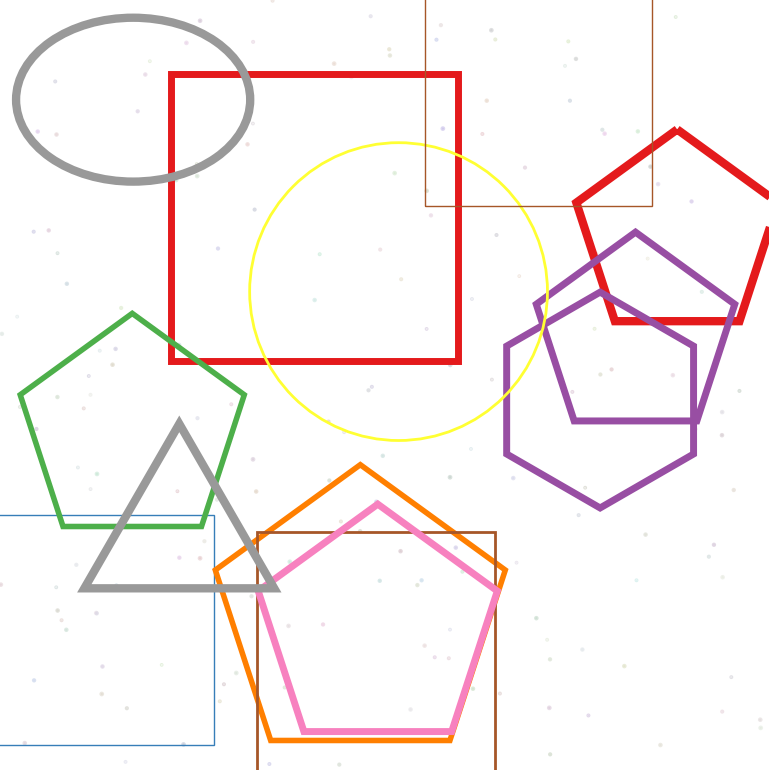[{"shape": "square", "thickness": 2.5, "radius": 0.93, "center": [0.408, 0.718]}, {"shape": "pentagon", "thickness": 3, "radius": 0.69, "center": [0.879, 0.694]}, {"shape": "square", "thickness": 0.5, "radius": 0.75, "center": [0.128, 0.182]}, {"shape": "pentagon", "thickness": 2, "radius": 0.76, "center": [0.172, 0.44]}, {"shape": "pentagon", "thickness": 2.5, "radius": 0.68, "center": [0.825, 0.563]}, {"shape": "hexagon", "thickness": 2.5, "radius": 0.7, "center": [0.779, 0.48]}, {"shape": "pentagon", "thickness": 2, "radius": 0.99, "center": [0.468, 0.199]}, {"shape": "circle", "thickness": 1, "radius": 0.97, "center": [0.518, 0.621]}, {"shape": "square", "thickness": 1, "radius": 0.77, "center": [0.488, 0.154]}, {"shape": "square", "thickness": 0.5, "radius": 0.74, "center": [0.699, 0.88]}, {"shape": "pentagon", "thickness": 2.5, "radius": 0.82, "center": [0.491, 0.182]}, {"shape": "triangle", "thickness": 3, "radius": 0.71, "center": [0.233, 0.307]}, {"shape": "oval", "thickness": 3, "radius": 0.76, "center": [0.173, 0.871]}]